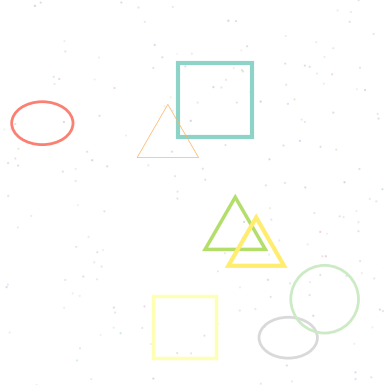[{"shape": "square", "thickness": 3, "radius": 0.48, "center": [0.559, 0.741]}, {"shape": "square", "thickness": 2.5, "radius": 0.41, "center": [0.479, 0.151]}, {"shape": "oval", "thickness": 2, "radius": 0.4, "center": [0.11, 0.68]}, {"shape": "triangle", "thickness": 0.5, "radius": 0.46, "center": [0.436, 0.637]}, {"shape": "triangle", "thickness": 2.5, "radius": 0.45, "center": [0.611, 0.397]}, {"shape": "oval", "thickness": 2, "radius": 0.38, "center": [0.749, 0.123]}, {"shape": "circle", "thickness": 2, "radius": 0.44, "center": [0.843, 0.223]}, {"shape": "triangle", "thickness": 3, "radius": 0.42, "center": [0.665, 0.351]}]